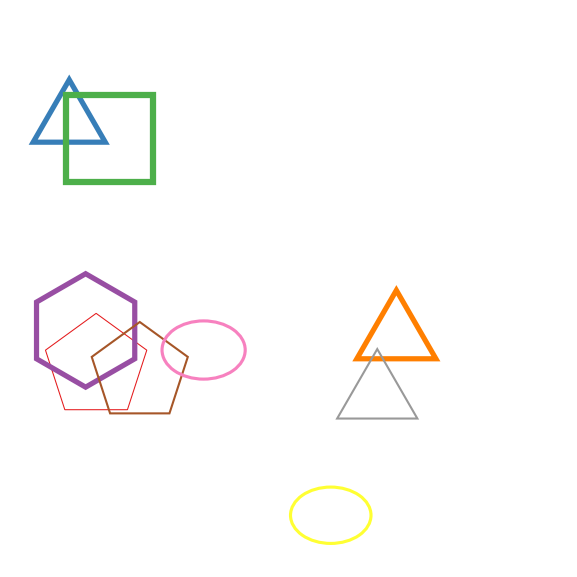[{"shape": "pentagon", "thickness": 0.5, "radius": 0.46, "center": [0.166, 0.364]}, {"shape": "triangle", "thickness": 2.5, "radius": 0.36, "center": [0.12, 0.789]}, {"shape": "square", "thickness": 3, "radius": 0.38, "center": [0.19, 0.76]}, {"shape": "hexagon", "thickness": 2.5, "radius": 0.49, "center": [0.148, 0.427]}, {"shape": "triangle", "thickness": 2.5, "radius": 0.4, "center": [0.686, 0.417]}, {"shape": "oval", "thickness": 1.5, "radius": 0.35, "center": [0.573, 0.107]}, {"shape": "pentagon", "thickness": 1, "radius": 0.44, "center": [0.242, 0.354]}, {"shape": "oval", "thickness": 1.5, "radius": 0.36, "center": [0.353, 0.393]}, {"shape": "triangle", "thickness": 1, "radius": 0.4, "center": [0.653, 0.314]}]